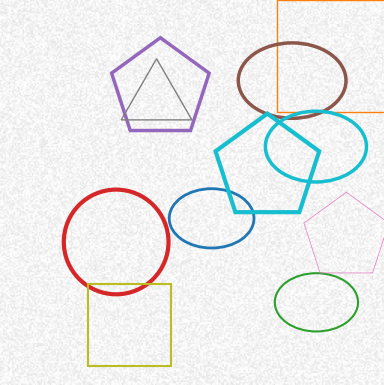[{"shape": "oval", "thickness": 2, "radius": 0.55, "center": [0.55, 0.433]}, {"shape": "square", "thickness": 1, "radius": 0.73, "center": [0.864, 0.855]}, {"shape": "oval", "thickness": 1.5, "radius": 0.54, "center": [0.822, 0.215]}, {"shape": "circle", "thickness": 3, "radius": 0.68, "center": [0.302, 0.372]}, {"shape": "pentagon", "thickness": 2.5, "radius": 0.67, "center": [0.417, 0.769]}, {"shape": "oval", "thickness": 2.5, "radius": 0.7, "center": [0.759, 0.791]}, {"shape": "pentagon", "thickness": 0.5, "radius": 0.58, "center": [0.9, 0.385]}, {"shape": "triangle", "thickness": 1, "radius": 0.53, "center": [0.407, 0.742]}, {"shape": "square", "thickness": 1.5, "radius": 0.54, "center": [0.336, 0.156]}, {"shape": "pentagon", "thickness": 3, "radius": 0.71, "center": [0.694, 0.563]}, {"shape": "oval", "thickness": 2.5, "radius": 0.66, "center": [0.821, 0.619]}]